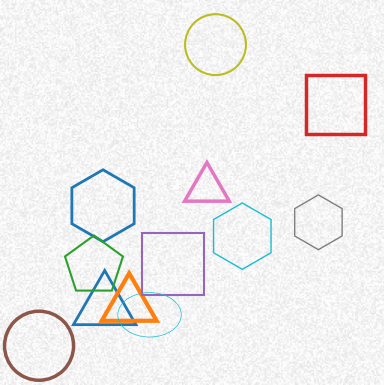[{"shape": "triangle", "thickness": 2, "radius": 0.47, "center": [0.272, 0.204]}, {"shape": "hexagon", "thickness": 2, "radius": 0.47, "center": [0.268, 0.466]}, {"shape": "triangle", "thickness": 3, "radius": 0.41, "center": [0.336, 0.208]}, {"shape": "pentagon", "thickness": 1.5, "radius": 0.4, "center": [0.244, 0.309]}, {"shape": "square", "thickness": 2.5, "radius": 0.38, "center": [0.872, 0.729]}, {"shape": "square", "thickness": 1.5, "radius": 0.4, "center": [0.449, 0.315]}, {"shape": "circle", "thickness": 2.5, "radius": 0.45, "center": [0.101, 0.102]}, {"shape": "triangle", "thickness": 2.5, "radius": 0.34, "center": [0.538, 0.511]}, {"shape": "hexagon", "thickness": 1, "radius": 0.36, "center": [0.827, 0.423]}, {"shape": "circle", "thickness": 1.5, "radius": 0.4, "center": [0.56, 0.884]}, {"shape": "oval", "thickness": 0.5, "radius": 0.41, "center": [0.388, 0.182]}, {"shape": "hexagon", "thickness": 1, "radius": 0.43, "center": [0.629, 0.387]}]